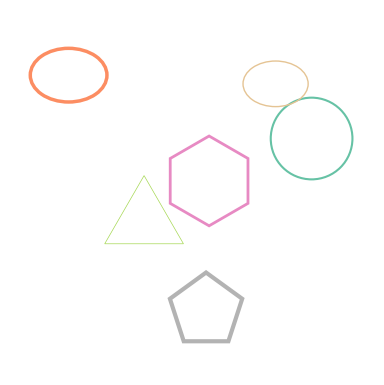[{"shape": "circle", "thickness": 1.5, "radius": 0.53, "center": [0.809, 0.64]}, {"shape": "oval", "thickness": 2.5, "radius": 0.5, "center": [0.178, 0.805]}, {"shape": "hexagon", "thickness": 2, "radius": 0.58, "center": [0.543, 0.53]}, {"shape": "triangle", "thickness": 0.5, "radius": 0.59, "center": [0.374, 0.426]}, {"shape": "oval", "thickness": 1, "radius": 0.42, "center": [0.716, 0.782]}, {"shape": "pentagon", "thickness": 3, "radius": 0.49, "center": [0.535, 0.193]}]